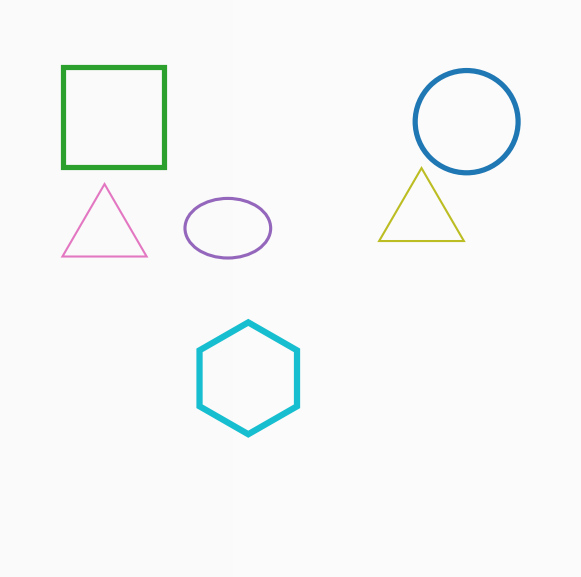[{"shape": "circle", "thickness": 2.5, "radius": 0.44, "center": [0.803, 0.788]}, {"shape": "square", "thickness": 2.5, "radius": 0.43, "center": [0.195, 0.797]}, {"shape": "oval", "thickness": 1.5, "radius": 0.37, "center": [0.392, 0.604]}, {"shape": "triangle", "thickness": 1, "radius": 0.42, "center": [0.18, 0.597]}, {"shape": "triangle", "thickness": 1, "radius": 0.42, "center": [0.725, 0.624]}, {"shape": "hexagon", "thickness": 3, "radius": 0.48, "center": [0.427, 0.344]}]